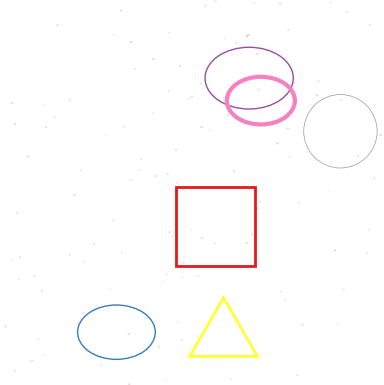[{"shape": "square", "thickness": 2, "radius": 0.51, "center": [0.56, 0.412]}, {"shape": "oval", "thickness": 1, "radius": 0.5, "center": [0.302, 0.137]}, {"shape": "oval", "thickness": 1, "radius": 0.57, "center": [0.647, 0.797]}, {"shape": "triangle", "thickness": 2, "radius": 0.51, "center": [0.581, 0.125]}, {"shape": "oval", "thickness": 3, "radius": 0.44, "center": [0.678, 0.739]}, {"shape": "circle", "thickness": 0.5, "radius": 0.48, "center": [0.884, 0.659]}]